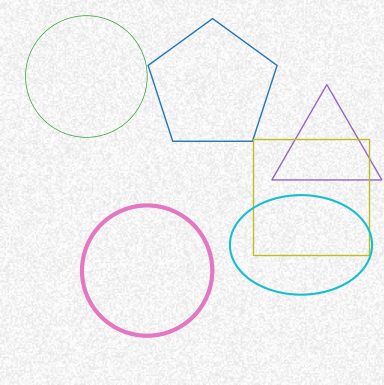[{"shape": "pentagon", "thickness": 1, "radius": 0.88, "center": [0.552, 0.776]}, {"shape": "circle", "thickness": 0.5, "radius": 0.79, "center": [0.224, 0.801]}, {"shape": "triangle", "thickness": 1, "radius": 0.83, "center": [0.849, 0.615]}, {"shape": "circle", "thickness": 3, "radius": 0.85, "center": [0.382, 0.297]}, {"shape": "square", "thickness": 1, "radius": 0.75, "center": [0.808, 0.489]}, {"shape": "oval", "thickness": 1.5, "radius": 0.92, "center": [0.782, 0.364]}]